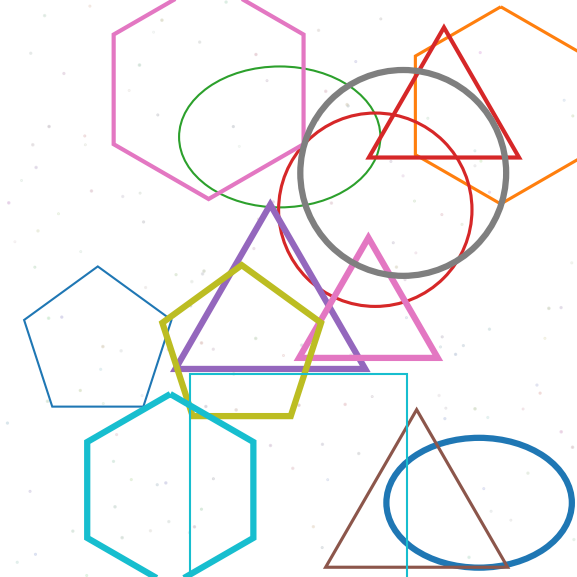[{"shape": "oval", "thickness": 3, "radius": 0.8, "center": [0.83, 0.129]}, {"shape": "pentagon", "thickness": 1, "radius": 0.67, "center": [0.169, 0.404]}, {"shape": "hexagon", "thickness": 1.5, "radius": 0.85, "center": [0.867, 0.817]}, {"shape": "oval", "thickness": 1, "radius": 0.87, "center": [0.484, 0.762]}, {"shape": "circle", "thickness": 1.5, "radius": 0.84, "center": [0.65, 0.636]}, {"shape": "triangle", "thickness": 2, "radius": 0.75, "center": [0.769, 0.801]}, {"shape": "triangle", "thickness": 3, "radius": 0.95, "center": [0.468, 0.455]}, {"shape": "triangle", "thickness": 1.5, "radius": 0.91, "center": [0.721, 0.108]}, {"shape": "triangle", "thickness": 3, "radius": 0.69, "center": [0.638, 0.449]}, {"shape": "hexagon", "thickness": 2, "radius": 0.95, "center": [0.361, 0.844]}, {"shape": "circle", "thickness": 3, "radius": 0.89, "center": [0.698, 0.7]}, {"shape": "pentagon", "thickness": 3, "radius": 0.72, "center": [0.419, 0.396]}, {"shape": "square", "thickness": 1, "radius": 0.94, "center": [0.517, 0.163]}, {"shape": "hexagon", "thickness": 3, "radius": 0.83, "center": [0.295, 0.151]}]